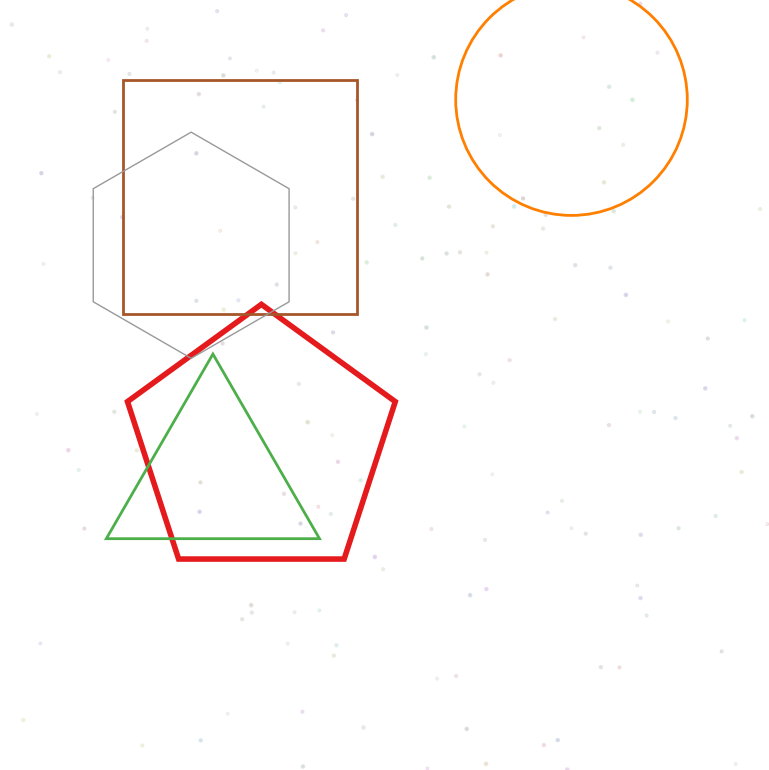[{"shape": "pentagon", "thickness": 2, "radius": 0.91, "center": [0.339, 0.422]}, {"shape": "triangle", "thickness": 1, "radius": 0.8, "center": [0.277, 0.38]}, {"shape": "circle", "thickness": 1, "radius": 0.75, "center": [0.742, 0.871]}, {"shape": "square", "thickness": 1, "radius": 0.76, "center": [0.312, 0.744]}, {"shape": "hexagon", "thickness": 0.5, "radius": 0.73, "center": [0.248, 0.682]}]